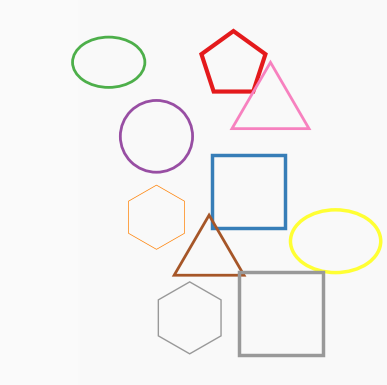[{"shape": "pentagon", "thickness": 3, "radius": 0.43, "center": [0.602, 0.832]}, {"shape": "square", "thickness": 2.5, "radius": 0.47, "center": [0.642, 0.502]}, {"shape": "oval", "thickness": 2, "radius": 0.47, "center": [0.281, 0.838]}, {"shape": "circle", "thickness": 2, "radius": 0.47, "center": [0.404, 0.646]}, {"shape": "hexagon", "thickness": 0.5, "radius": 0.42, "center": [0.404, 0.436]}, {"shape": "oval", "thickness": 2.5, "radius": 0.58, "center": [0.866, 0.373]}, {"shape": "triangle", "thickness": 2, "radius": 0.52, "center": [0.54, 0.337]}, {"shape": "triangle", "thickness": 2, "radius": 0.57, "center": [0.698, 0.723]}, {"shape": "hexagon", "thickness": 1, "radius": 0.47, "center": [0.49, 0.174]}, {"shape": "square", "thickness": 2.5, "radius": 0.54, "center": [0.726, 0.186]}]